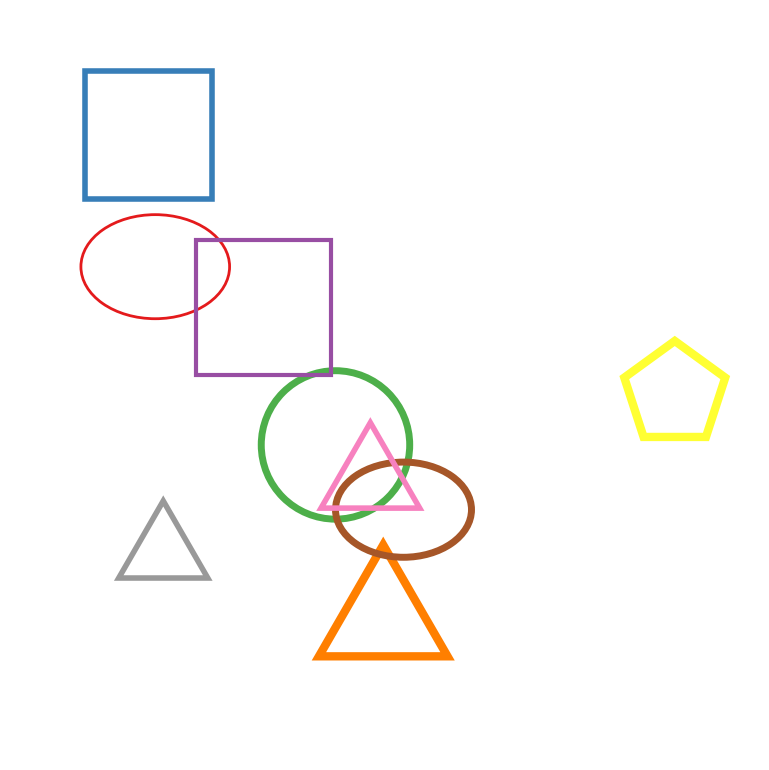[{"shape": "oval", "thickness": 1, "radius": 0.48, "center": [0.202, 0.654]}, {"shape": "square", "thickness": 2, "radius": 0.41, "center": [0.193, 0.825]}, {"shape": "circle", "thickness": 2.5, "radius": 0.48, "center": [0.436, 0.422]}, {"shape": "square", "thickness": 1.5, "radius": 0.44, "center": [0.342, 0.6]}, {"shape": "triangle", "thickness": 3, "radius": 0.48, "center": [0.498, 0.196]}, {"shape": "pentagon", "thickness": 3, "radius": 0.34, "center": [0.876, 0.488]}, {"shape": "oval", "thickness": 2.5, "radius": 0.44, "center": [0.524, 0.338]}, {"shape": "triangle", "thickness": 2, "radius": 0.37, "center": [0.481, 0.377]}, {"shape": "triangle", "thickness": 2, "radius": 0.33, "center": [0.212, 0.283]}]